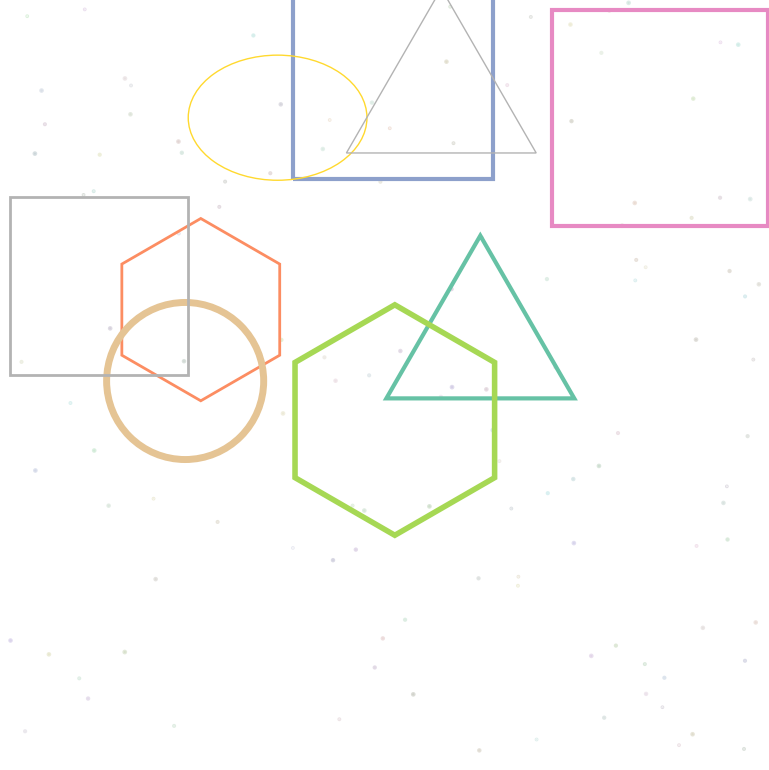[{"shape": "triangle", "thickness": 1.5, "radius": 0.7, "center": [0.624, 0.553]}, {"shape": "hexagon", "thickness": 1, "radius": 0.59, "center": [0.261, 0.598]}, {"shape": "square", "thickness": 1.5, "radius": 0.65, "center": [0.511, 0.898]}, {"shape": "square", "thickness": 1.5, "radius": 0.7, "center": [0.858, 0.847]}, {"shape": "hexagon", "thickness": 2, "radius": 0.75, "center": [0.513, 0.455]}, {"shape": "oval", "thickness": 0.5, "radius": 0.58, "center": [0.361, 0.847]}, {"shape": "circle", "thickness": 2.5, "radius": 0.51, "center": [0.24, 0.505]}, {"shape": "square", "thickness": 1, "radius": 0.58, "center": [0.128, 0.628]}, {"shape": "triangle", "thickness": 0.5, "radius": 0.71, "center": [0.573, 0.872]}]